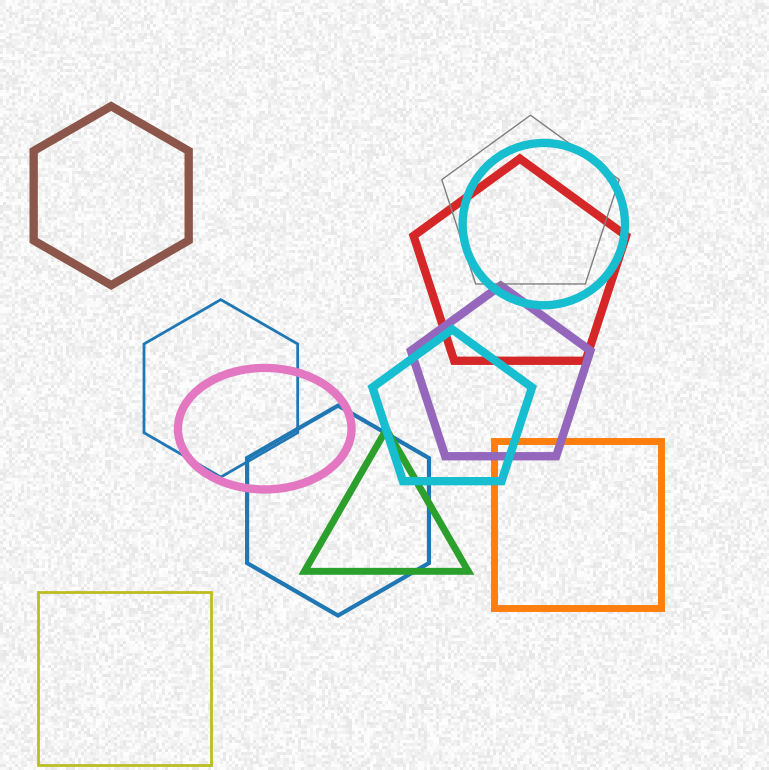[{"shape": "hexagon", "thickness": 1.5, "radius": 0.68, "center": [0.439, 0.337]}, {"shape": "hexagon", "thickness": 1, "radius": 0.58, "center": [0.287, 0.496]}, {"shape": "square", "thickness": 2.5, "radius": 0.54, "center": [0.75, 0.319]}, {"shape": "triangle", "thickness": 2.5, "radius": 0.61, "center": [0.502, 0.319]}, {"shape": "pentagon", "thickness": 3, "radius": 0.73, "center": [0.675, 0.649]}, {"shape": "pentagon", "thickness": 3, "radius": 0.61, "center": [0.65, 0.507]}, {"shape": "hexagon", "thickness": 3, "radius": 0.58, "center": [0.144, 0.746]}, {"shape": "oval", "thickness": 3, "radius": 0.56, "center": [0.344, 0.443]}, {"shape": "pentagon", "thickness": 0.5, "radius": 0.61, "center": [0.689, 0.729]}, {"shape": "square", "thickness": 1, "radius": 0.56, "center": [0.162, 0.119]}, {"shape": "pentagon", "thickness": 3, "radius": 0.54, "center": [0.587, 0.463]}, {"shape": "circle", "thickness": 3, "radius": 0.53, "center": [0.706, 0.709]}]